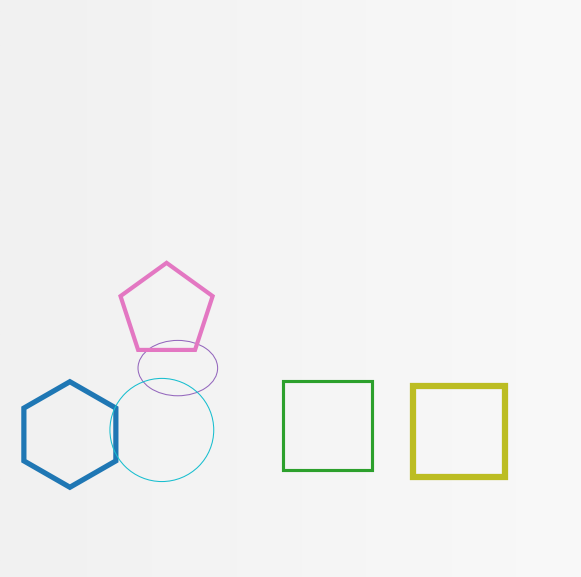[{"shape": "hexagon", "thickness": 2.5, "radius": 0.46, "center": [0.12, 0.247]}, {"shape": "square", "thickness": 1.5, "radius": 0.39, "center": [0.564, 0.262]}, {"shape": "oval", "thickness": 0.5, "radius": 0.34, "center": [0.306, 0.362]}, {"shape": "pentagon", "thickness": 2, "radius": 0.42, "center": [0.287, 0.461]}, {"shape": "square", "thickness": 3, "radius": 0.39, "center": [0.789, 0.252]}, {"shape": "circle", "thickness": 0.5, "radius": 0.45, "center": [0.278, 0.255]}]